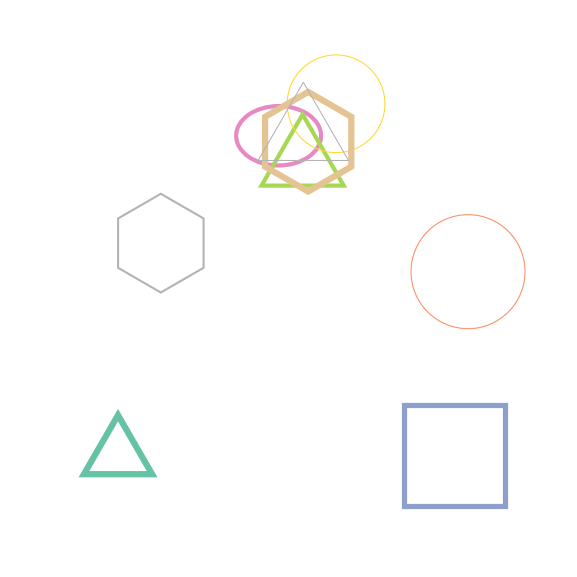[{"shape": "triangle", "thickness": 3, "radius": 0.34, "center": [0.204, 0.212]}, {"shape": "circle", "thickness": 0.5, "radius": 0.49, "center": [0.81, 0.529]}, {"shape": "square", "thickness": 2.5, "radius": 0.44, "center": [0.787, 0.211]}, {"shape": "oval", "thickness": 2, "radius": 0.37, "center": [0.482, 0.764]}, {"shape": "triangle", "thickness": 2, "radius": 0.41, "center": [0.524, 0.719]}, {"shape": "circle", "thickness": 0.5, "radius": 0.42, "center": [0.582, 0.819]}, {"shape": "hexagon", "thickness": 3, "radius": 0.43, "center": [0.534, 0.754]}, {"shape": "hexagon", "thickness": 1, "radius": 0.43, "center": [0.278, 0.578]}, {"shape": "triangle", "thickness": 0.5, "radius": 0.45, "center": [0.525, 0.766]}]